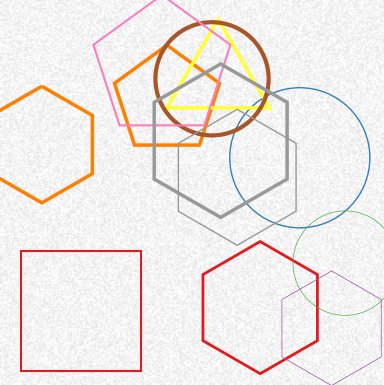[{"shape": "hexagon", "thickness": 2, "radius": 0.86, "center": [0.676, 0.201]}, {"shape": "square", "thickness": 1.5, "radius": 0.78, "center": [0.21, 0.192]}, {"shape": "circle", "thickness": 1, "radius": 0.91, "center": [0.779, 0.59]}, {"shape": "circle", "thickness": 0.5, "radius": 0.68, "center": [0.897, 0.317]}, {"shape": "hexagon", "thickness": 0.5, "radius": 0.74, "center": [0.861, 0.147]}, {"shape": "hexagon", "thickness": 2.5, "radius": 0.76, "center": [0.109, 0.625]}, {"shape": "pentagon", "thickness": 2.5, "radius": 0.72, "center": [0.434, 0.739]}, {"shape": "triangle", "thickness": 2.5, "radius": 0.77, "center": [0.567, 0.797]}, {"shape": "circle", "thickness": 3, "radius": 0.74, "center": [0.551, 0.795]}, {"shape": "pentagon", "thickness": 1.5, "radius": 0.94, "center": [0.421, 0.826]}, {"shape": "hexagon", "thickness": 2.5, "radius": 1.0, "center": [0.573, 0.635]}, {"shape": "hexagon", "thickness": 1, "radius": 0.88, "center": [0.616, 0.54]}]